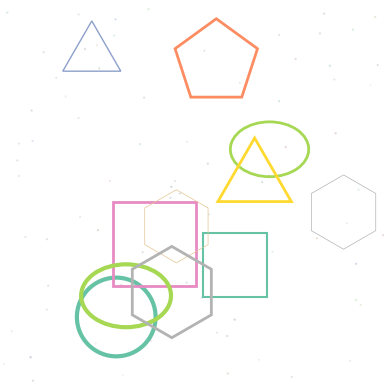[{"shape": "circle", "thickness": 3, "radius": 0.51, "center": [0.302, 0.177]}, {"shape": "square", "thickness": 1.5, "radius": 0.42, "center": [0.61, 0.312]}, {"shape": "pentagon", "thickness": 2, "radius": 0.56, "center": [0.562, 0.839]}, {"shape": "triangle", "thickness": 1, "radius": 0.43, "center": [0.238, 0.859]}, {"shape": "square", "thickness": 2, "radius": 0.54, "center": [0.401, 0.366]}, {"shape": "oval", "thickness": 3, "radius": 0.58, "center": [0.327, 0.232]}, {"shape": "oval", "thickness": 2, "radius": 0.51, "center": [0.7, 0.612]}, {"shape": "triangle", "thickness": 2, "radius": 0.55, "center": [0.661, 0.531]}, {"shape": "hexagon", "thickness": 0.5, "radius": 0.48, "center": [0.458, 0.412]}, {"shape": "hexagon", "thickness": 0.5, "radius": 0.48, "center": [0.892, 0.449]}, {"shape": "hexagon", "thickness": 2, "radius": 0.59, "center": [0.446, 0.241]}]